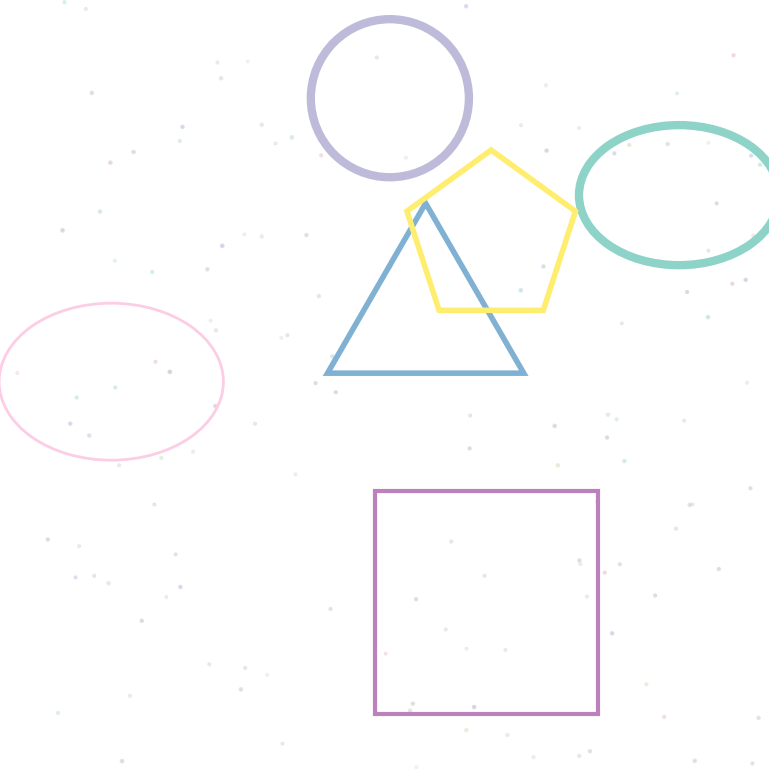[{"shape": "oval", "thickness": 3, "radius": 0.65, "center": [0.882, 0.747]}, {"shape": "circle", "thickness": 3, "radius": 0.51, "center": [0.506, 0.872]}, {"shape": "triangle", "thickness": 2, "radius": 0.74, "center": [0.553, 0.589]}, {"shape": "oval", "thickness": 1, "radius": 0.73, "center": [0.144, 0.504]}, {"shape": "square", "thickness": 1.5, "radius": 0.72, "center": [0.632, 0.217]}, {"shape": "pentagon", "thickness": 2, "radius": 0.58, "center": [0.638, 0.69]}]